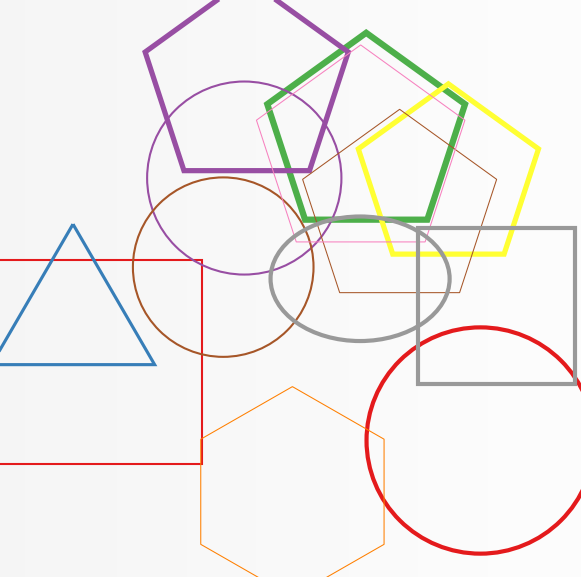[{"shape": "square", "thickness": 1, "radius": 0.88, "center": [0.172, 0.372]}, {"shape": "circle", "thickness": 2, "radius": 0.98, "center": [0.827, 0.236]}, {"shape": "triangle", "thickness": 1.5, "radius": 0.81, "center": [0.126, 0.449]}, {"shape": "pentagon", "thickness": 3, "radius": 0.89, "center": [0.63, 0.763]}, {"shape": "circle", "thickness": 1, "radius": 0.84, "center": [0.42, 0.691]}, {"shape": "pentagon", "thickness": 2.5, "radius": 0.92, "center": [0.424, 0.852]}, {"shape": "hexagon", "thickness": 0.5, "radius": 0.91, "center": [0.503, 0.148]}, {"shape": "pentagon", "thickness": 2.5, "radius": 0.81, "center": [0.771, 0.691]}, {"shape": "circle", "thickness": 1, "radius": 0.78, "center": [0.384, 0.537]}, {"shape": "pentagon", "thickness": 0.5, "radius": 0.88, "center": [0.688, 0.634]}, {"shape": "pentagon", "thickness": 0.5, "radius": 0.94, "center": [0.621, 0.733]}, {"shape": "oval", "thickness": 2, "radius": 0.77, "center": [0.62, 0.516]}, {"shape": "square", "thickness": 2, "radius": 0.68, "center": [0.854, 0.47]}]